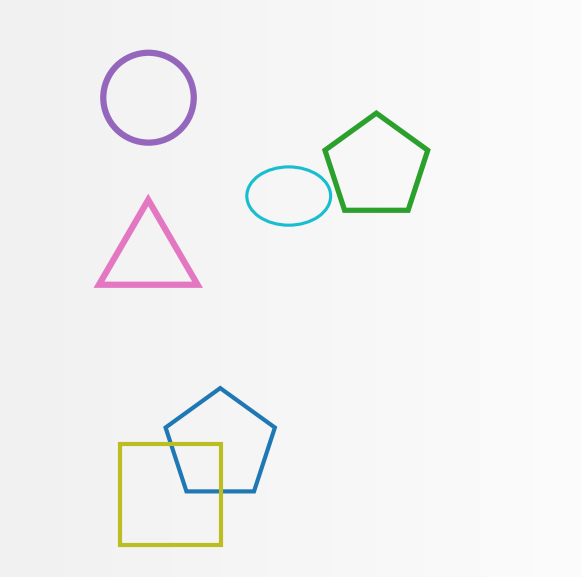[{"shape": "pentagon", "thickness": 2, "radius": 0.49, "center": [0.379, 0.228]}, {"shape": "pentagon", "thickness": 2.5, "radius": 0.46, "center": [0.647, 0.71]}, {"shape": "circle", "thickness": 3, "radius": 0.39, "center": [0.256, 0.83]}, {"shape": "triangle", "thickness": 3, "radius": 0.49, "center": [0.255, 0.555]}, {"shape": "square", "thickness": 2, "radius": 0.44, "center": [0.293, 0.143]}, {"shape": "oval", "thickness": 1.5, "radius": 0.36, "center": [0.497, 0.66]}]